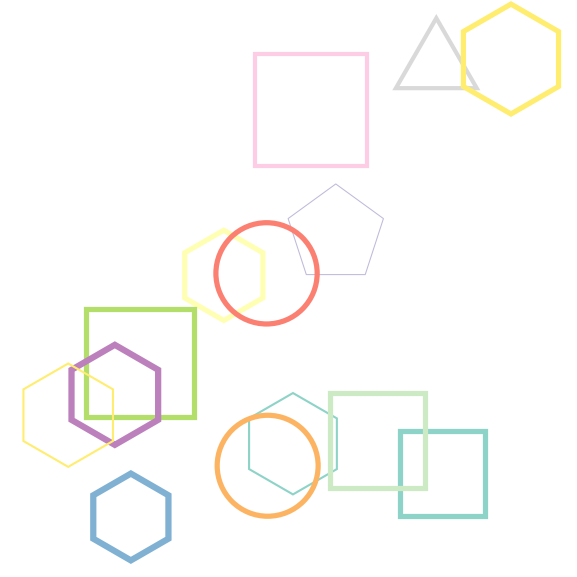[{"shape": "hexagon", "thickness": 1, "radius": 0.44, "center": [0.507, 0.231]}, {"shape": "square", "thickness": 2.5, "radius": 0.37, "center": [0.766, 0.18]}, {"shape": "hexagon", "thickness": 2.5, "radius": 0.39, "center": [0.388, 0.522]}, {"shape": "pentagon", "thickness": 0.5, "radius": 0.43, "center": [0.581, 0.594]}, {"shape": "circle", "thickness": 2.5, "radius": 0.44, "center": [0.462, 0.526]}, {"shape": "hexagon", "thickness": 3, "radius": 0.38, "center": [0.227, 0.104]}, {"shape": "circle", "thickness": 2.5, "radius": 0.44, "center": [0.463, 0.193]}, {"shape": "square", "thickness": 2.5, "radius": 0.47, "center": [0.243, 0.371]}, {"shape": "square", "thickness": 2, "radius": 0.48, "center": [0.539, 0.809]}, {"shape": "triangle", "thickness": 2, "radius": 0.4, "center": [0.756, 0.887]}, {"shape": "hexagon", "thickness": 3, "radius": 0.43, "center": [0.199, 0.315]}, {"shape": "square", "thickness": 2.5, "radius": 0.41, "center": [0.654, 0.236]}, {"shape": "hexagon", "thickness": 2.5, "radius": 0.48, "center": [0.885, 0.897]}, {"shape": "hexagon", "thickness": 1, "radius": 0.45, "center": [0.118, 0.28]}]